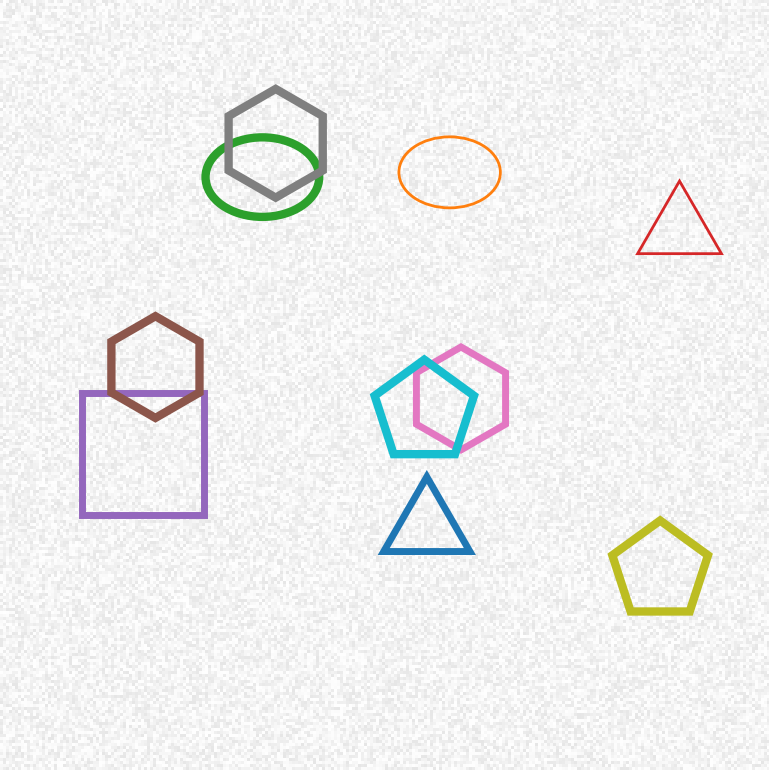[{"shape": "triangle", "thickness": 2.5, "radius": 0.32, "center": [0.554, 0.316]}, {"shape": "oval", "thickness": 1, "radius": 0.33, "center": [0.584, 0.776]}, {"shape": "oval", "thickness": 3, "radius": 0.37, "center": [0.341, 0.77]}, {"shape": "triangle", "thickness": 1, "radius": 0.31, "center": [0.883, 0.702]}, {"shape": "square", "thickness": 2.5, "radius": 0.4, "center": [0.185, 0.41]}, {"shape": "hexagon", "thickness": 3, "radius": 0.33, "center": [0.202, 0.523]}, {"shape": "hexagon", "thickness": 2.5, "radius": 0.33, "center": [0.599, 0.483]}, {"shape": "hexagon", "thickness": 3, "radius": 0.35, "center": [0.358, 0.814]}, {"shape": "pentagon", "thickness": 3, "radius": 0.33, "center": [0.857, 0.259]}, {"shape": "pentagon", "thickness": 3, "radius": 0.34, "center": [0.551, 0.465]}]